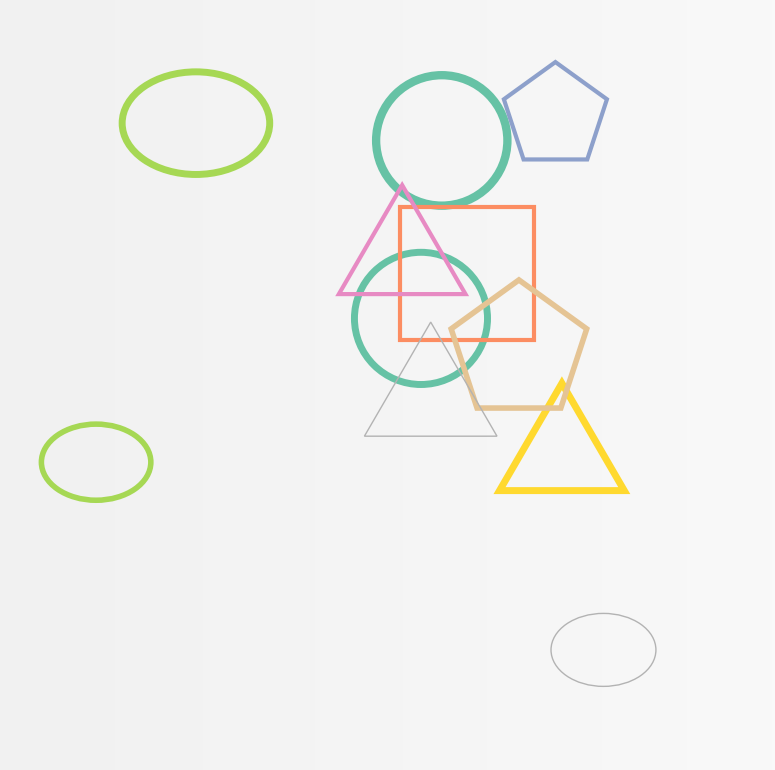[{"shape": "circle", "thickness": 2.5, "radius": 0.43, "center": [0.543, 0.586]}, {"shape": "circle", "thickness": 3, "radius": 0.42, "center": [0.57, 0.818]}, {"shape": "square", "thickness": 1.5, "radius": 0.43, "center": [0.603, 0.645]}, {"shape": "pentagon", "thickness": 1.5, "radius": 0.35, "center": [0.717, 0.849]}, {"shape": "triangle", "thickness": 1.5, "radius": 0.47, "center": [0.519, 0.665]}, {"shape": "oval", "thickness": 2, "radius": 0.35, "center": [0.124, 0.4]}, {"shape": "oval", "thickness": 2.5, "radius": 0.48, "center": [0.253, 0.84]}, {"shape": "triangle", "thickness": 2.5, "radius": 0.46, "center": [0.725, 0.409]}, {"shape": "pentagon", "thickness": 2, "radius": 0.46, "center": [0.67, 0.544]}, {"shape": "oval", "thickness": 0.5, "radius": 0.34, "center": [0.779, 0.156]}, {"shape": "triangle", "thickness": 0.5, "radius": 0.49, "center": [0.556, 0.483]}]